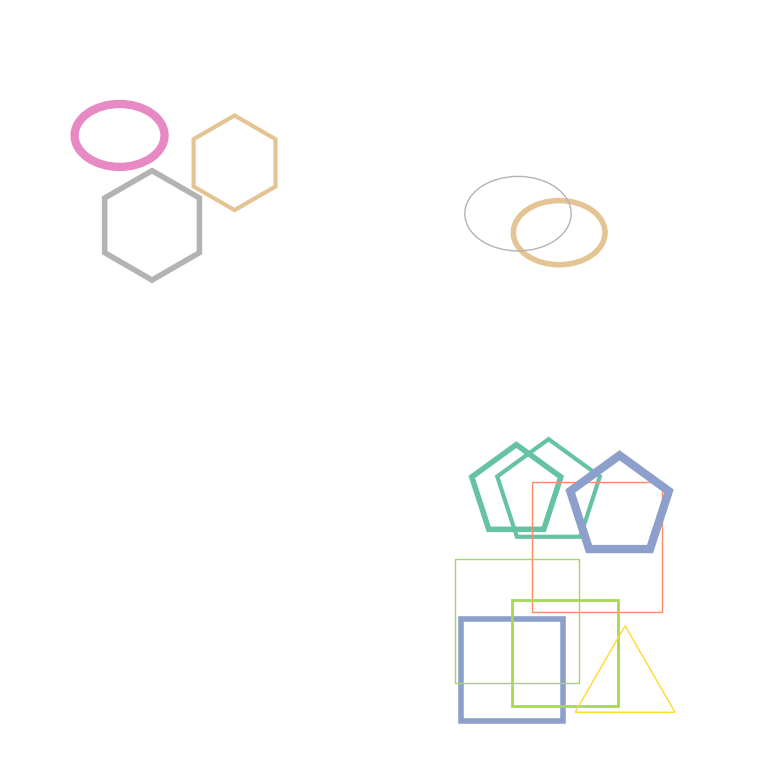[{"shape": "pentagon", "thickness": 1.5, "radius": 0.35, "center": [0.712, 0.36]}, {"shape": "pentagon", "thickness": 2, "radius": 0.3, "center": [0.671, 0.362]}, {"shape": "square", "thickness": 0.5, "radius": 0.42, "center": [0.776, 0.289]}, {"shape": "pentagon", "thickness": 3, "radius": 0.34, "center": [0.805, 0.341]}, {"shape": "square", "thickness": 2, "radius": 0.33, "center": [0.665, 0.13]}, {"shape": "oval", "thickness": 3, "radius": 0.29, "center": [0.155, 0.824]}, {"shape": "square", "thickness": 0.5, "radius": 0.4, "center": [0.671, 0.193]}, {"shape": "square", "thickness": 1, "radius": 0.35, "center": [0.733, 0.152]}, {"shape": "triangle", "thickness": 0.5, "radius": 0.37, "center": [0.812, 0.112]}, {"shape": "oval", "thickness": 2, "radius": 0.3, "center": [0.726, 0.698]}, {"shape": "hexagon", "thickness": 1.5, "radius": 0.31, "center": [0.305, 0.789]}, {"shape": "oval", "thickness": 0.5, "radius": 0.35, "center": [0.673, 0.723]}, {"shape": "hexagon", "thickness": 2, "radius": 0.36, "center": [0.197, 0.707]}]